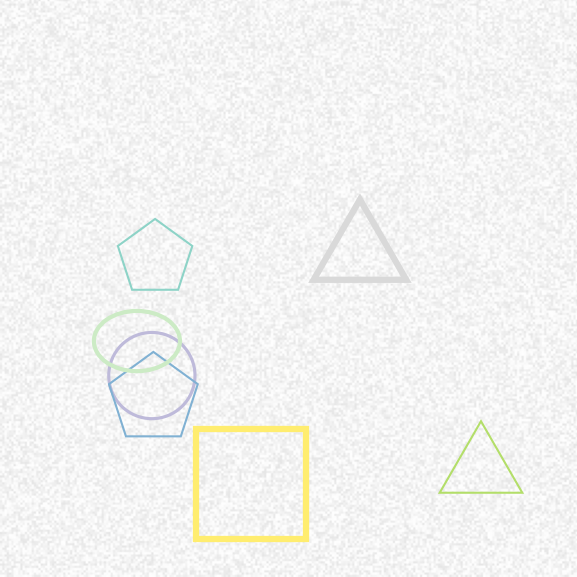[{"shape": "pentagon", "thickness": 1, "radius": 0.34, "center": [0.269, 0.552]}, {"shape": "circle", "thickness": 1.5, "radius": 0.37, "center": [0.263, 0.349]}, {"shape": "pentagon", "thickness": 1, "radius": 0.4, "center": [0.266, 0.309]}, {"shape": "triangle", "thickness": 1, "radius": 0.41, "center": [0.833, 0.187]}, {"shape": "triangle", "thickness": 3, "radius": 0.46, "center": [0.623, 0.561]}, {"shape": "oval", "thickness": 2, "radius": 0.37, "center": [0.237, 0.409]}, {"shape": "square", "thickness": 3, "radius": 0.48, "center": [0.435, 0.161]}]